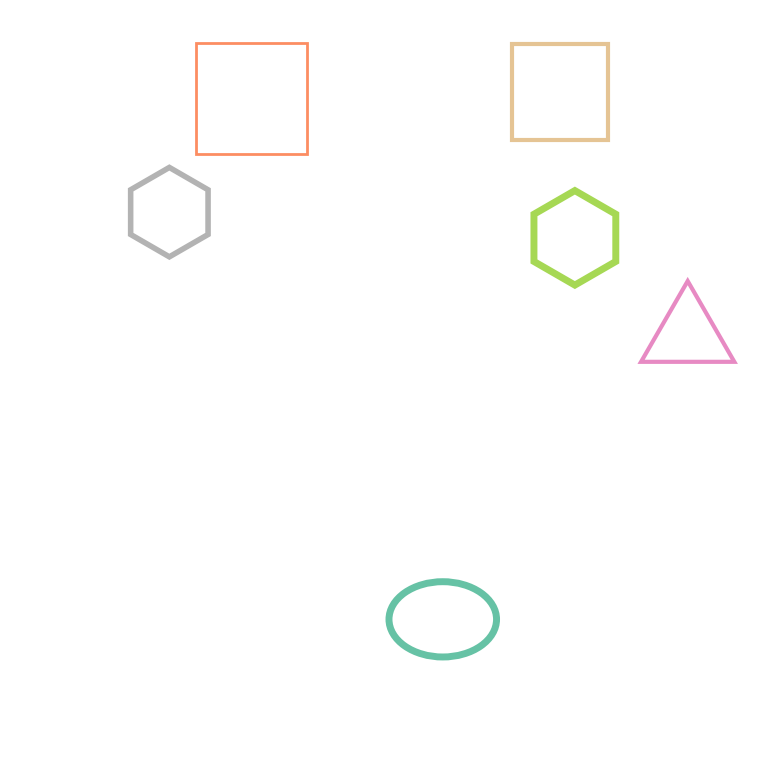[{"shape": "oval", "thickness": 2.5, "radius": 0.35, "center": [0.575, 0.196]}, {"shape": "square", "thickness": 1, "radius": 0.36, "center": [0.327, 0.872]}, {"shape": "triangle", "thickness": 1.5, "radius": 0.35, "center": [0.893, 0.565]}, {"shape": "hexagon", "thickness": 2.5, "radius": 0.31, "center": [0.747, 0.691]}, {"shape": "square", "thickness": 1.5, "radius": 0.31, "center": [0.727, 0.881]}, {"shape": "hexagon", "thickness": 2, "radius": 0.29, "center": [0.22, 0.724]}]